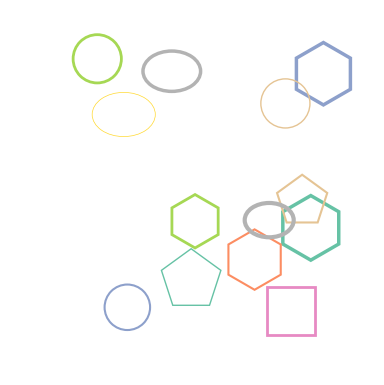[{"shape": "hexagon", "thickness": 2.5, "radius": 0.42, "center": [0.807, 0.408]}, {"shape": "pentagon", "thickness": 1, "radius": 0.41, "center": [0.497, 0.273]}, {"shape": "hexagon", "thickness": 1.5, "radius": 0.39, "center": [0.661, 0.326]}, {"shape": "hexagon", "thickness": 2.5, "radius": 0.4, "center": [0.84, 0.809]}, {"shape": "circle", "thickness": 1.5, "radius": 0.3, "center": [0.331, 0.202]}, {"shape": "square", "thickness": 2, "radius": 0.31, "center": [0.756, 0.192]}, {"shape": "circle", "thickness": 2, "radius": 0.31, "center": [0.253, 0.847]}, {"shape": "hexagon", "thickness": 2, "radius": 0.35, "center": [0.507, 0.425]}, {"shape": "oval", "thickness": 0.5, "radius": 0.41, "center": [0.321, 0.703]}, {"shape": "circle", "thickness": 1, "radius": 0.32, "center": [0.741, 0.731]}, {"shape": "pentagon", "thickness": 1.5, "radius": 0.34, "center": [0.785, 0.478]}, {"shape": "oval", "thickness": 2.5, "radius": 0.37, "center": [0.446, 0.815]}, {"shape": "oval", "thickness": 3, "radius": 0.32, "center": [0.699, 0.428]}]